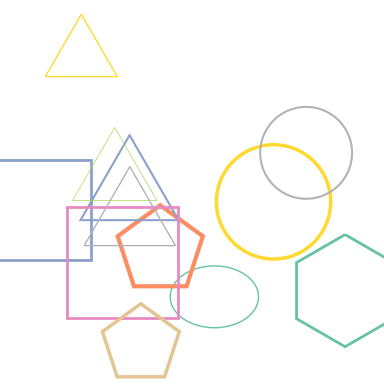[{"shape": "oval", "thickness": 1, "radius": 0.57, "center": [0.557, 0.229]}, {"shape": "hexagon", "thickness": 2, "radius": 0.73, "center": [0.896, 0.245]}, {"shape": "pentagon", "thickness": 3, "radius": 0.58, "center": [0.416, 0.351]}, {"shape": "triangle", "thickness": 1.5, "radius": 0.74, "center": [0.337, 0.502]}, {"shape": "square", "thickness": 2, "radius": 0.65, "center": [0.106, 0.454]}, {"shape": "square", "thickness": 2, "radius": 0.72, "center": [0.318, 0.317]}, {"shape": "triangle", "thickness": 0.5, "radius": 0.63, "center": [0.298, 0.542]}, {"shape": "circle", "thickness": 2.5, "radius": 0.74, "center": [0.711, 0.476]}, {"shape": "triangle", "thickness": 1, "radius": 0.54, "center": [0.211, 0.855]}, {"shape": "pentagon", "thickness": 2.5, "radius": 0.52, "center": [0.366, 0.106]}, {"shape": "circle", "thickness": 1.5, "radius": 0.6, "center": [0.795, 0.603]}, {"shape": "triangle", "thickness": 1, "radius": 0.68, "center": [0.337, 0.43]}]